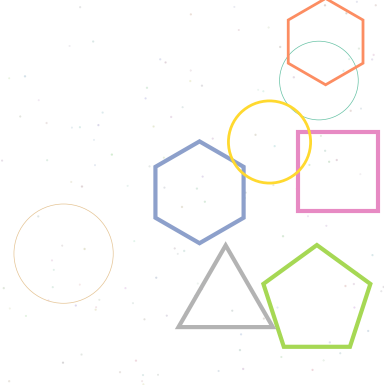[{"shape": "circle", "thickness": 0.5, "radius": 0.51, "center": [0.828, 0.791]}, {"shape": "hexagon", "thickness": 2, "radius": 0.56, "center": [0.846, 0.892]}, {"shape": "hexagon", "thickness": 3, "radius": 0.66, "center": [0.518, 0.501]}, {"shape": "square", "thickness": 3, "radius": 0.52, "center": [0.878, 0.554]}, {"shape": "pentagon", "thickness": 3, "radius": 0.73, "center": [0.823, 0.217]}, {"shape": "circle", "thickness": 2, "radius": 0.53, "center": [0.7, 0.631]}, {"shape": "circle", "thickness": 0.5, "radius": 0.64, "center": [0.165, 0.341]}, {"shape": "triangle", "thickness": 3, "radius": 0.71, "center": [0.586, 0.221]}]